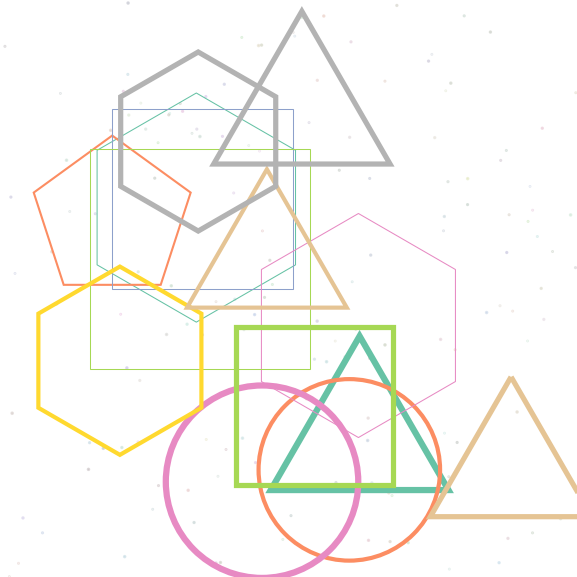[{"shape": "hexagon", "thickness": 0.5, "radius": 0.99, "center": [0.34, 0.64]}, {"shape": "triangle", "thickness": 3, "radius": 0.89, "center": [0.623, 0.239]}, {"shape": "circle", "thickness": 2, "radius": 0.79, "center": [0.605, 0.186]}, {"shape": "pentagon", "thickness": 1, "radius": 0.71, "center": [0.194, 0.622]}, {"shape": "square", "thickness": 0.5, "radius": 0.78, "center": [0.351, 0.655]}, {"shape": "circle", "thickness": 3, "radius": 0.83, "center": [0.454, 0.165]}, {"shape": "hexagon", "thickness": 0.5, "radius": 0.97, "center": [0.621, 0.435]}, {"shape": "square", "thickness": 2.5, "radius": 0.68, "center": [0.544, 0.296]}, {"shape": "square", "thickness": 0.5, "radius": 0.96, "center": [0.346, 0.551]}, {"shape": "hexagon", "thickness": 2, "radius": 0.81, "center": [0.208, 0.375]}, {"shape": "triangle", "thickness": 2, "radius": 0.8, "center": [0.462, 0.546]}, {"shape": "triangle", "thickness": 2.5, "radius": 0.81, "center": [0.885, 0.185]}, {"shape": "triangle", "thickness": 2.5, "radius": 0.88, "center": [0.523, 0.803]}, {"shape": "hexagon", "thickness": 2.5, "radius": 0.78, "center": [0.343, 0.754]}]